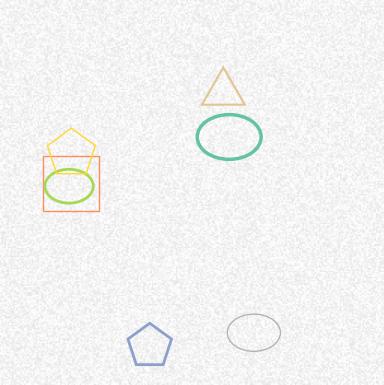[{"shape": "oval", "thickness": 2.5, "radius": 0.42, "center": [0.595, 0.644]}, {"shape": "square", "thickness": 1, "radius": 0.36, "center": [0.184, 0.524]}, {"shape": "pentagon", "thickness": 2, "radius": 0.3, "center": [0.389, 0.101]}, {"shape": "oval", "thickness": 2, "radius": 0.31, "center": [0.179, 0.516]}, {"shape": "pentagon", "thickness": 1, "radius": 0.33, "center": [0.185, 0.602]}, {"shape": "triangle", "thickness": 1.5, "radius": 0.32, "center": [0.58, 0.76]}, {"shape": "oval", "thickness": 1, "radius": 0.35, "center": [0.659, 0.136]}]